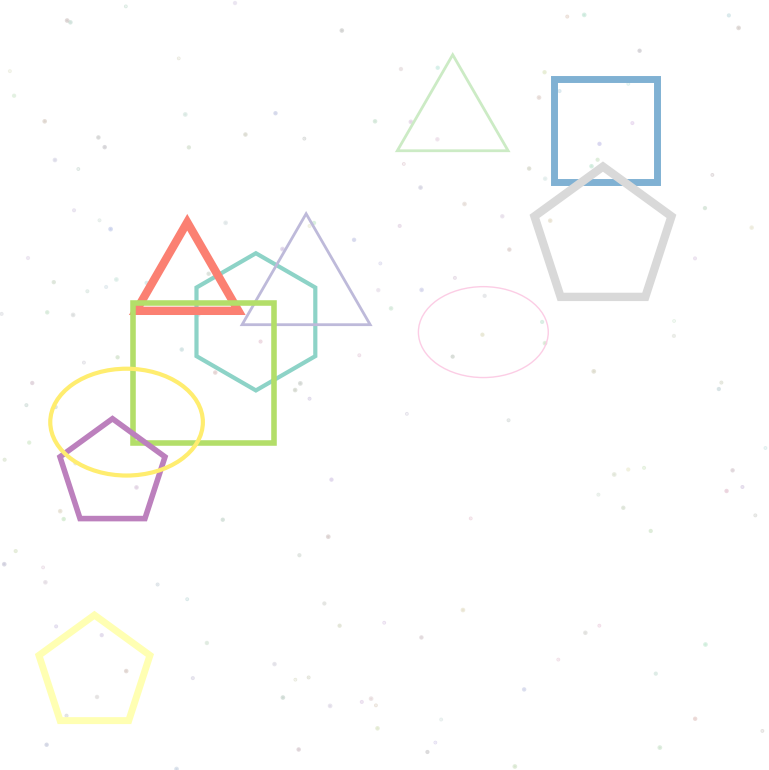[{"shape": "hexagon", "thickness": 1.5, "radius": 0.45, "center": [0.332, 0.582]}, {"shape": "pentagon", "thickness": 2.5, "radius": 0.38, "center": [0.123, 0.125]}, {"shape": "triangle", "thickness": 1, "radius": 0.48, "center": [0.398, 0.626]}, {"shape": "triangle", "thickness": 3, "radius": 0.38, "center": [0.243, 0.635]}, {"shape": "square", "thickness": 2.5, "radius": 0.34, "center": [0.786, 0.83]}, {"shape": "square", "thickness": 2, "radius": 0.46, "center": [0.264, 0.516]}, {"shape": "oval", "thickness": 0.5, "radius": 0.42, "center": [0.628, 0.569]}, {"shape": "pentagon", "thickness": 3, "radius": 0.47, "center": [0.783, 0.69]}, {"shape": "pentagon", "thickness": 2, "radius": 0.36, "center": [0.146, 0.385]}, {"shape": "triangle", "thickness": 1, "radius": 0.42, "center": [0.588, 0.846]}, {"shape": "oval", "thickness": 1.5, "radius": 0.5, "center": [0.164, 0.452]}]